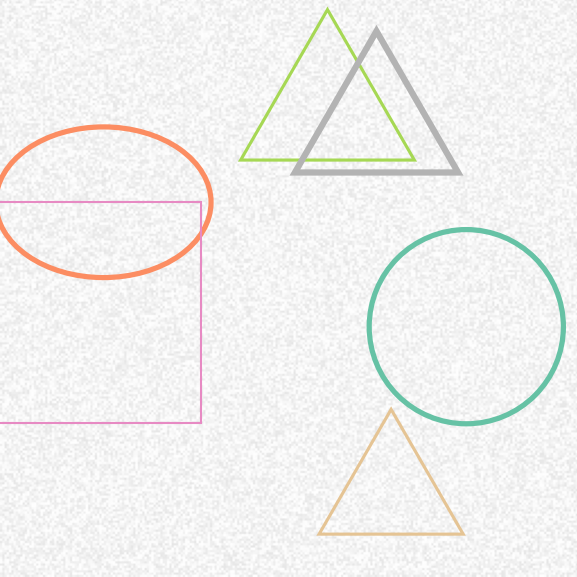[{"shape": "circle", "thickness": 2.5, "radius": 0.84, "center": [0.807, 0.433]}, {"shape": "oval", "thickness": 2.5, "radius": 0.93, "center": [0.179, 0.649]}, {"shape": "square", "thickness": 1, "radius": 0.96, "center": [0.157, 0.458]}, {"shape": "triangle", "thickness": 1.5, "radius": 0.87, "center": [0.567, 0.809]}, {"shape": "triangle", "thickness": 1.5, "radius": 0.72, "center": [0.677, 0.146]}, {"shape": "triangle", "thickness": 3, "radius": 0.82, "center": [0.652, 0.782]}]